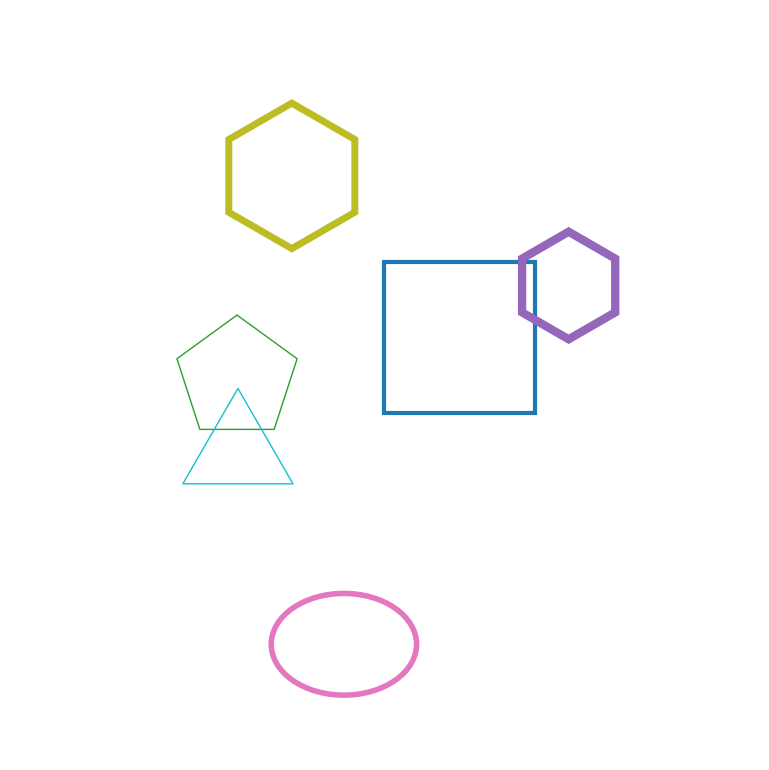[{"shape": "square", "thickness": 1.5, "radius": 0.49, "center": [0.597, 0.561]}, {"shape": "pentagon", "thickness": 0.5, "radius": 0.41, "center": [0.308, 0.509]}, {"shape": "hexagon", "thickness": 3, "radius": 0.35, "center": [0.739, 0.629]}, {"shape": "oval", "thickness": 2, "radius": 0.47, "center": [0.447, 0.163]}, {"shape": "hexagon", "thickness": 2.5, "radius": 0.47, "center": [0.379, 0.772]}, {"shape": "triangle", "thickness": 0.5, "radius": 0.41, "center": [0.309, 0.413]}]